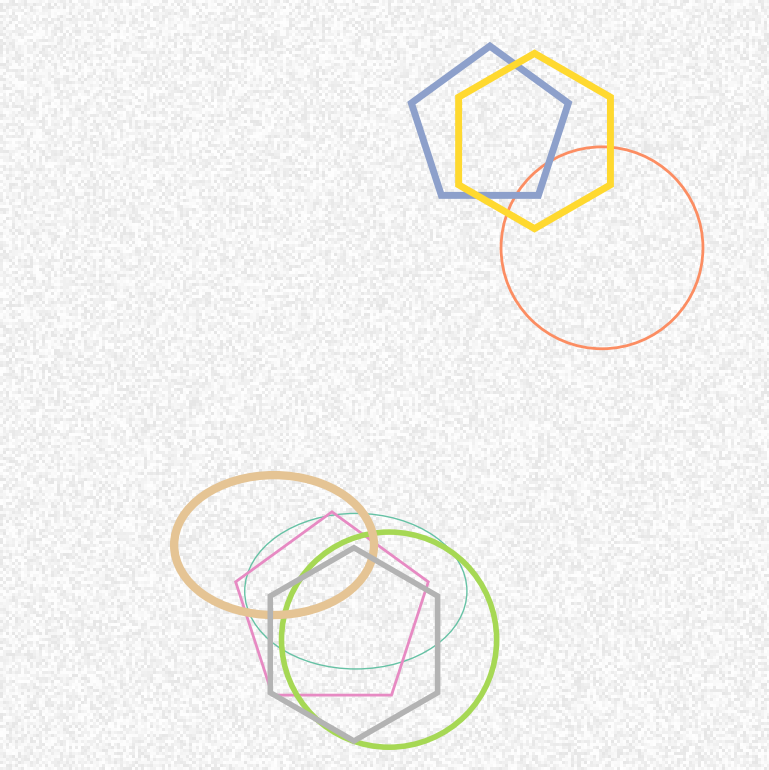[{"shape": "oval", "thickness": 0.5, "radius": 0.72, "center": [0.462, 0.232]}, {"shape": "circle", "thickness": 1, "radius": 0.66, "center": [0.782, 0.678]}, {"shape": "pentagon", "thickness": 2.5, "radius": 0.54, "center": [0.636, 0.833]}, {"shape": "pentagon", "thickness": 1, "radius": 0.66, "center": [0.431, 0.204]}, {"shape": "circle", "thickness": 2, "radius": 0.7, "center": [0.505, 0.169]}, {"shape": "hexagon", "thickness": 2.5, "radius": 0.57, "center": [0.694, 0.817]}, {"shape": "oval", "thickness": 3, "radius": 0.65, "center": [0.356, 0.292]}, {"shape": "hexagon", "thickness": 2, "radius": 0.63, "center": [0.46, 0.163]}]